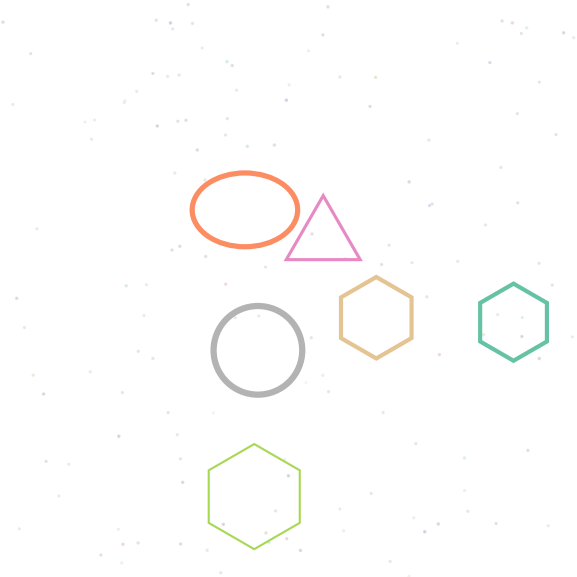[{"shape": "hexagon", "thickness": 2, "radius": 0.33, "center": [0.889, 0.441]}, {"shape": "oval", "thickness": 2.5, "radius": 0.46, "center": [0.424, 0.636]}, {"shape": "triangle", "thickness": 1.5, "radius": 0.37, "center": [0.56, 0.586]}, {"shape": "hexagon", "thickness": 1, "radius": 0.46, "center": [0.44, 0.139]}, {"shape": "hexagon", "thickness": 2, "radius": 0.35, "center": [0.652, 0.449]}, {"shape": "circle", "thickness": 3, "radius": 0.38, "center": [0.447, 0.393]}]